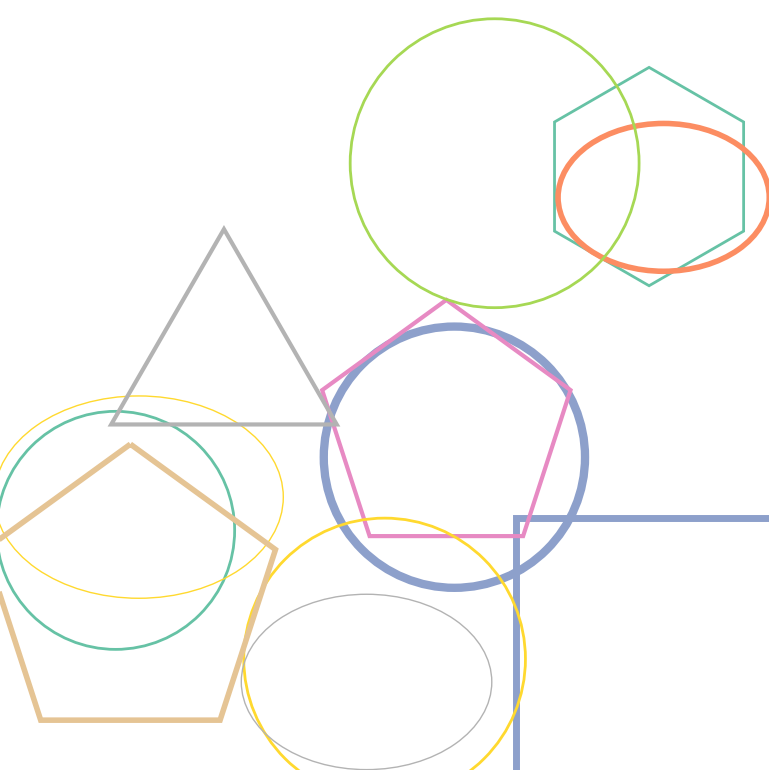[{"shape": "circle", "thickness": 1, "radius": 0.77, "center": [0.15, 0.311]}, {"shape": "hexagon", "thickness": 1, "radius": 0.71, "center": [0.843, 0.771]}, {"shape": "oval", "thickness": 2, "radius": 0.69, "center": [0.862, 0.744]}, {"shape": "square", "thickness": 2.5, "radius": 0.88, "center": [0.845, 0.152]}, {"shape": "circle", "thickness": 3, "radius": 0.85, "center": [0.59, 0.406]}, {"shape": "pentagon", "thickness": 1.5, "radius": 0.85, "center": [0.58, 0.441]}, {"shape": "circle", "thickness": 1, "radius": 0.94, "center": [0.642, 0.788]}, {"shape": "oval", "thickness": 0.5, "radius": 0.94, "center": [0.18, 0.354]}, {"shape": "circle", "thickness": 1, "radius": 0.91, "center": [0.499, 0.144]}, {"shape": "pentagon", "thickness": 2, "radius": 0.99, "center": [0.169, 0.225]}, {"shape": "triangle", "thickness": 1.5, "radius": 0.85, "center": [0.291, 0.533]}, {"shape": "oval", "thickness": 0.5, "radius": 0.81, "center": [0.476, 0.114]}]